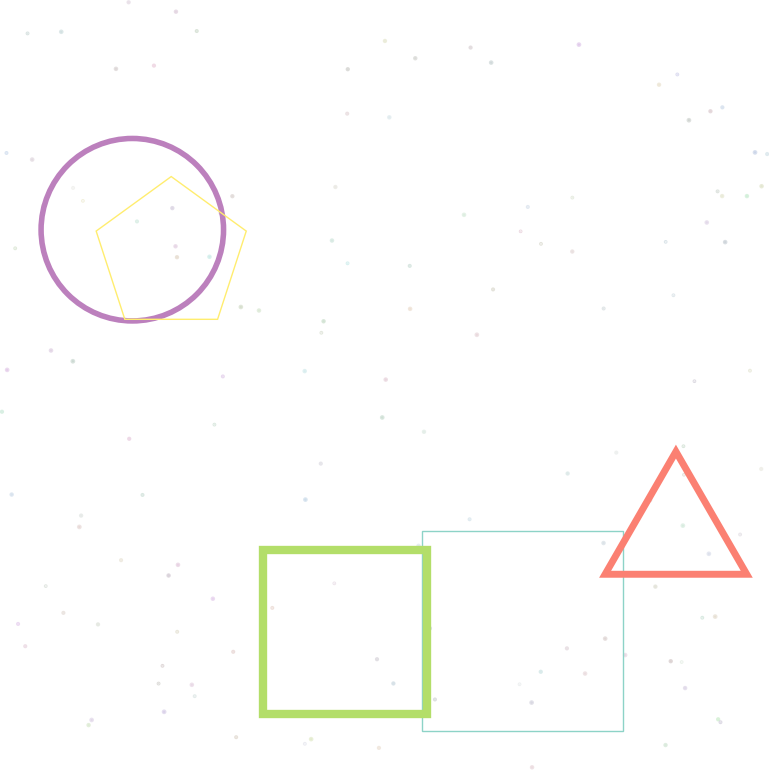[{"shape": "square", "thickness": 0.5, "radius": 0.65, "center": [0.678, 0.18]}, {"shape": "triangle", "thickness": 2.5, "radius": 0.53, "center": [0.878, 0.307]}, {"shape": "square", "thickness": 3, "radius": 0.53, "center": [0.448, 0.179]}, {"shape": "circle", "thickness": 2, "radius": 0.59, "center": [0.172, 0.702]}, {"shape": "pentagon", "thickness": 0.5, "radius": 0.51, "center": [0.222, 0.668]}]